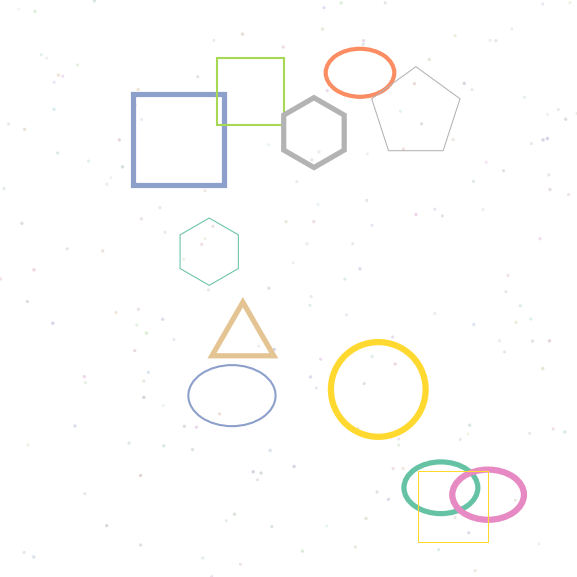[{"shape": "hexagon", "thickness": 0.5, "radius": 0.29, "center": [0.362, 0.563]}, {"shape": "oval", "thickness": 2.5, "radius": 0.32, "center": [0.763, 0.155]}, {"shape": "oval", "thickness": 2, "radius": 0.3, "center": [0.623, 0.873]}, {"shape": "oval", "thickness": 1, "radius": 0.38, "center": [0.402, 0.314]}, {"shape": "square", "thickness": 2.5, "radius": 0.4, "center": [0.309, 0.757]}, {"shape": "oval", "thickness": 3, "radius": 0.31, "center": [0.845, 0.143]}, {"shape": "square", "thickness": 1, "radius": 0.29, "center": [0.433, 0.84]}, {"shape": "square", "thickness": 0.5, "radius": 0.31, "center": [0.784, 0.122]}, {"shape": "circle", "thickness": 3, "radius": 0.41, "center": [0.655, 0.325]}, {"shape": "triangle", "thickness": 2.5, "radius": 0.31, "center": [0.421, 0.414]}, {"shape": "hexagon", "thickness": 2.5, "radius": 0.3, "center": [0.544, 0.77]}, {"shape": "pentagon", "thickness": 0.5, "radius": 0.4, "center": [0.72, 0.803]}]